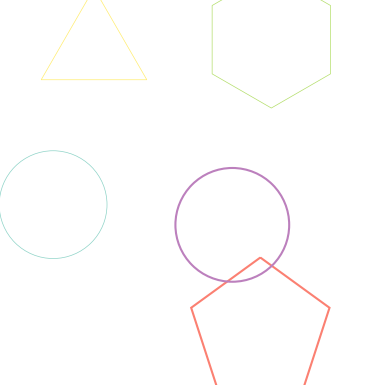[{"shape": "circle", "thickness": 0.5, "radius": 0.7, "center": [0.138, 0.468]}, {"shape": "pentagon", "thickness": 1.5, "radius": 0.94, "center": [0.676, 0.142]}, {"shape": "hexagon", "thickness": 0.5, "radius": 0.89, "center": [0.705, 0.897]}, {"shape": "circle", "thickness": 1.5, "radius": 0.74, "center": [0.603, 0.416]}, {"shape": "triangle", "thickness": 0.5, "radius": 0.79, "center": [0.244, 0.872]}]